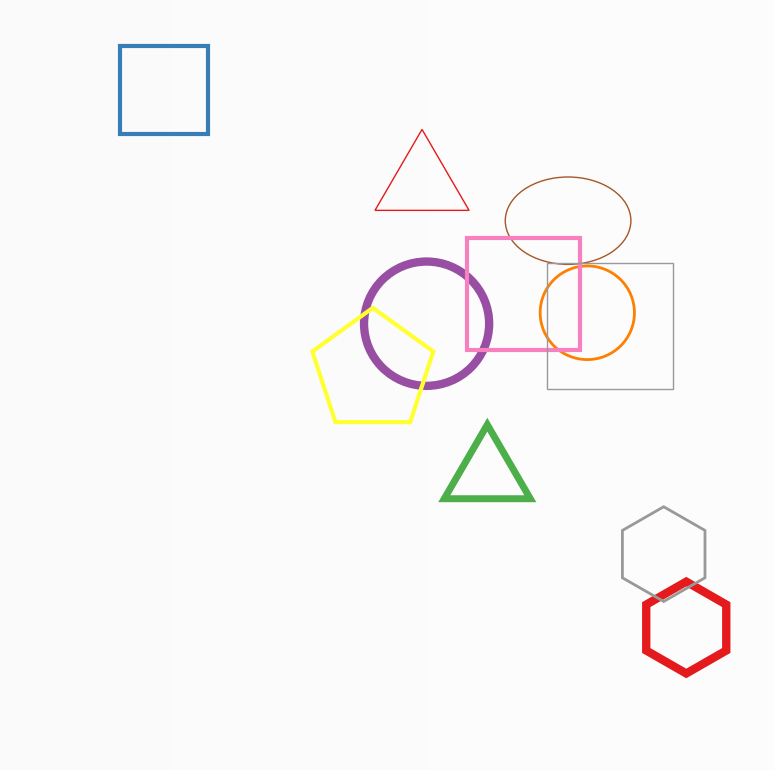[{"shape": "hexagon", "thickness": 3, "radius": 0.3, "center": [0.885, 0.185]}, {"shape": "triangle", "thickness": 0.5, "radius": 0.35, "center": [0.545, 0.762]}, {"shape": "square", "thickness": 1.5, "radius": 0.29, "center": [0.212, 0.883]}, {"shape": "triangle", "thickness": 2.5, "radius": 0.32, "center": [0.629, 0.384]}, {"shape": "circle", "thickness": 3, "radius": 0.4, "center": [0.55, 0.58]}, {"shape": "circle", "thickness": 1, "radius": 0.3, "center": [0.758, 0.594]}, {"shape": "pentagon", "thickness": 1.5, "radius": 0.41, "center": [0.481, 0.518]}, {"shape": "oval", "thickness": 0.5, "radius": 0.41, "center": [0.733, 0.713]}, {"shape": "square", "thickness": 1.5, "radius": 0.36, "center": [0.676, 0.618]}, {"shape": "square", "thickness": 0.5, "radius": 0.41, "center": [0.787, 0.577]}, {"shape": "hexagon", "thickness": 1, "radius": 0.31, "center": [0.856, 0.28]}]